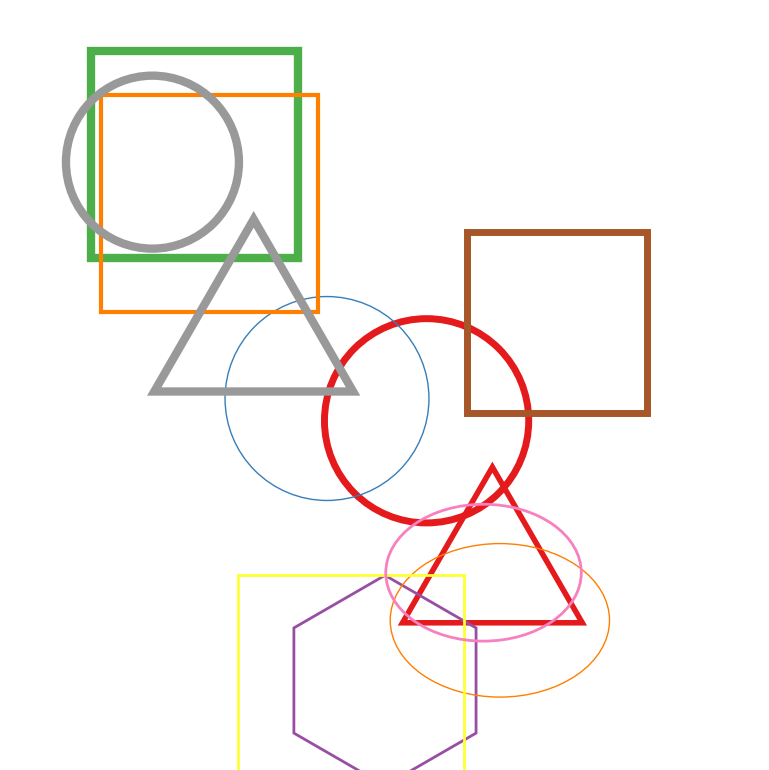[{"shape": "triangle", "thickness": 2, "radius": 0.67, "center": [0.639, 0.259]}, {"shape": "circle", "thickness": 2.5, "radius": 0.66, "center": [0.554, 0.454]}, {"shape": "circle", "thickness": 0.5, "radius": 0.66, "center": [0.425, 0.482]}, {"shape": "square", "thickness": 3, "radius": 0.67, "center": [0.253, 0.8]}, {"shape": "hexagon", "thickness": 1, "radius": 0.68, "center": [0.5, 0.116]}, {"shape": "oval", "thickness": 0.5, "radius": 0.71, "center": [0.649, 0.194]}, {"shape": "square", "thickness": 1.5, "radius": 0.7, "center": [0.272, 0.735]}, {"shape": "square", "thickness": 1, "radius": 0.73, "center": [0.456, 0.107]}, {"shape": "square", "thickness": 2.5, "radius": 0.59, "center": [0.723, 0.581]}, {"shape": "oval", "thickness": 1, "radius": 0.63, "center": [0.628, 0.256]}, {"shape": "triangle", "thickness": 3, "radius": 0.75, "center": [0.329, 0.566]}, {"shape": "circle", "thickness": 3, "radius": 0.56, "center": [0.198, 0.789]}]